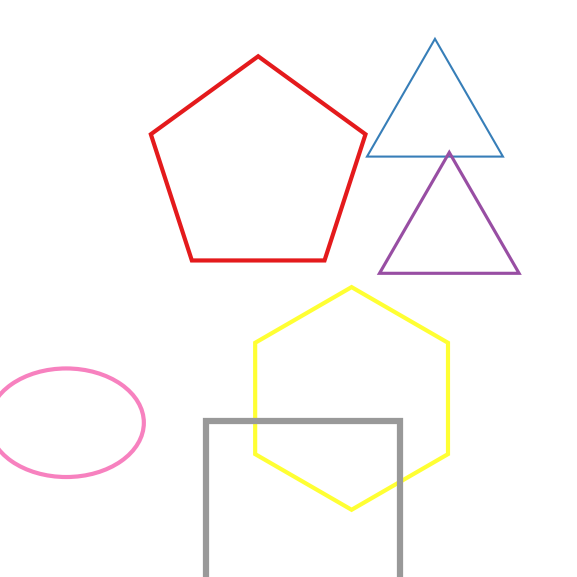[{"shape": "pentagon", "thickness": 2, "radius": 0.98, "center": [0.447, 0.706]}, {"shape": "triangle", "thickness": 1, "radius": 0.68, "center": [0.753, 0.796]}, {"shape": "triangle", "thickness": 1.5, "radius": 0.7, "center": [0.778, 0.596]}, {"shape": "hexagon", "thickness": 2, "radius": 0.96, "center": [0.609, 0.309]}, {"shape": "oval", "thickness": 2, "radius": 0.67, "center": [0.115, 0.267]}, {"shape": "square", "thickness": 3, "radius": 0.84, "center": [0.525, 0.102]}]